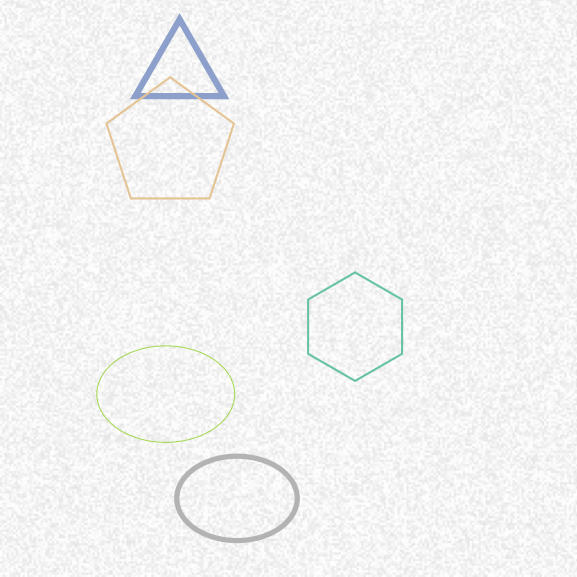[{"shape": "hexagon", "thickness": 1, "radius": 0.47, "center": [0.615, 0.433]}, {"shape": "triangle", "thickness": 3, "radius": 0.44, "center": [0.311, 0.877]}, {"shape": "oval", "thickness": 0.5, "radius": 0.6, "center": [0.287, 0.317]}, {"shape": "pentagon", "thickness": 1, "radius": 0.58, "center": [0.295, 0.749]}, {"shape": "oval", "thickness": 2.5, "radius": 0.52, "center": [0.41, 0.136]}]